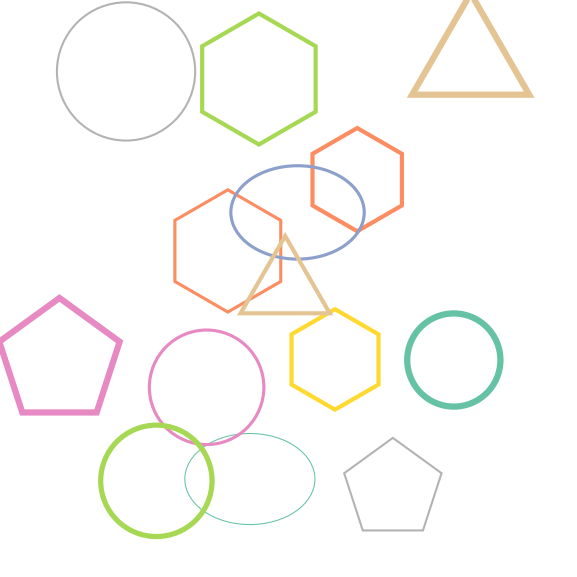[{"shape": "oval", "thickness": 0.5, "radius": 0.56, "center": [0.433, 0.17]}, {"shape": "circle", "thickness": 3, "radius": 0.4, "center": [0.786, 0.376]}, {"shape": "hexagon", "thickness": 1.5, "radius": 0.53, "center": [0.394, 0.565]}, {"shape": "hexagon", "thickness": 2, "radius": 0.45, "center": [0.619, 0.688]}, {"shape": "oval", "thickness": 1.5, "radius": 0.58, "center": [0.515, 0.631]}, {"shape": "circle", "thickness": 1.5, "radius": 0.5, "center": [0.358, 0.328]}, {"shape": "pentagon", "thickness": 3, "radius": 0.55, "center": [0.103, 0.374]}, {"shape": "hexagon", "thickness": 2, "radius": 0.57, "center": [0.448, 0.862]}, {"shape": "circle", "thickness": 2.5, "radius": 0.48, "center": [0.271, 0.167]}, {"shape": "hexagon", "thickness": 2, "radius": 0.43, "center": [0.58, 0.377]}, {"shape": "triangle", "thickness": 2, "radius": 0.45, "center": [0.494, 0.501]}, {"shape": "triangle", "thickness": 3, "radius": 0.59, "center": [0.815, 0.894]}, {"shape": "circle", "thickness": 1, "radius": 0.6, "center": [0.218, 0.875]}, {"shape": "pentagon", "thickness": 1, "radius": 0.44, "center": [0.68, 0.152]}]